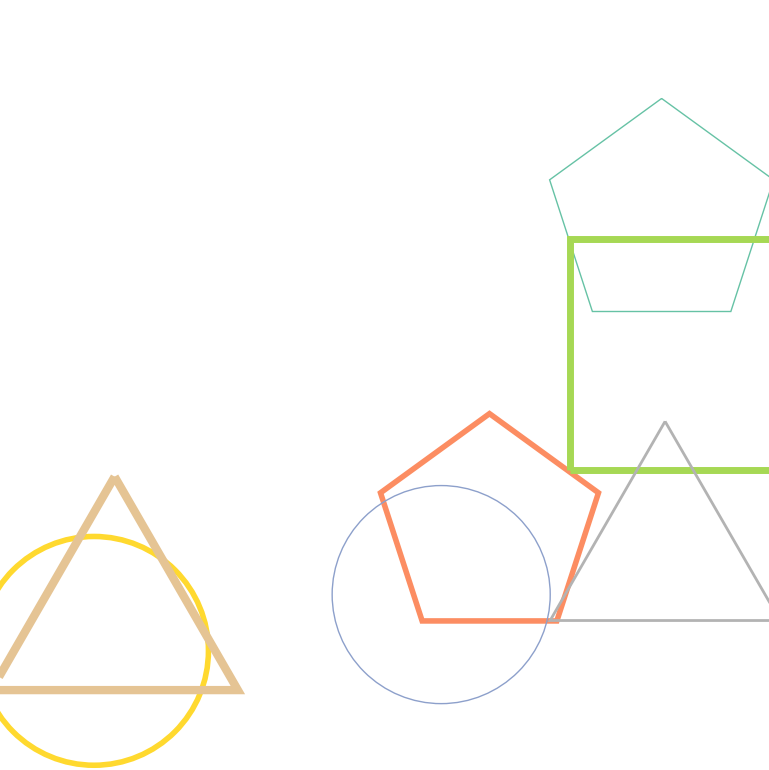[{"shape": "pentagon", "thickness": 0.5, "radius": 0.76, "center": [0.859, 0.719]}, {"shape": "pentagon", "thickness": 2, "radius": 0.74, "center": [0.636, 0.314]}, {"shape": "circle", "thickness": 0.5, "radius": 0.71, "center": [0.573, 0.228]}, {"shape": "square", "thickness": 2.5, "radius": 0.75, "center": [0.891, 0.54]}, {"shape": "circle", "thickness": 2, "radius": 0.74, "center": [0.122, 0.155]}, {"shape": "triangle", "thickness": 3, "radius": 0.92, "center": [0.149, 0.196]}, {"shape": "triangle", "thickness": 1, "radius": 0.86, "center": [0.864, 0.28]}]